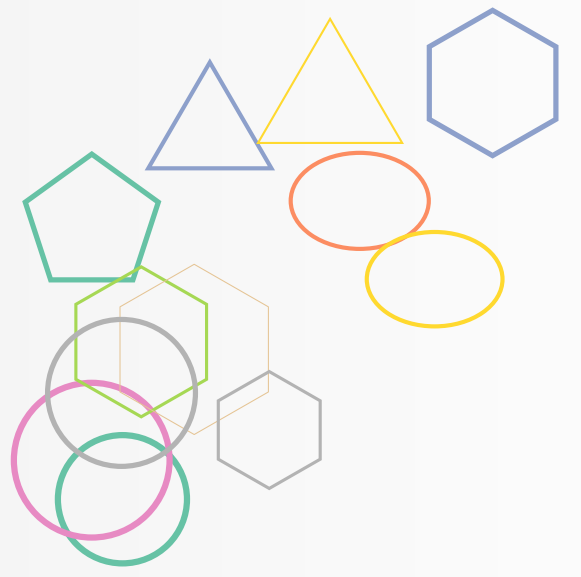[{"shape": "circle", "thickness": 3, "radius": 0.56, "center": [0.211, 0.135]}, {"shape": "pentagon", "thickness": 2.5, "radius": 0.6, "center": [0.158, 0.612]}, {"shape": "oval", "thickness": 2, "radius": 0.59, "center": [0.619, 0.651]}, {"shape": "hexagon", "thickness": 2.5, "radius": 0.63, "center": [0.847, 0.855]}, {"shape": "triangle", "thickness": 2, "radius": 0.61, "center": [0.361, 0.769]}, {"shape": "circle", "thickness": 3, "radius": 0.67, "center": [0.158, 0.202]}, {"shape": "hexagon", "thickness": 1.5, "radius": 0.65, "center": [0.243, 0.407]}, {"shape": "triangle", "thickness": 1, "radius": 0.72, "center": [0.568, 0.823]}, {"shape": "oval", "thickness": 2, "radius": 0.58, "center": [0.748, 0.516]}, {"shape": "hexagon", "thickness": 0.5, "radius": 0.74, "center": [0.334, 0.394]}, {"shape": "hexagon", "thickness": 1.5, "radius": 0.51, "center": [0.463, 0.255]}, {"shape": "circle", "thickness": 2.5, "radius": 0.64, "center": [0.209, 0.319]}]